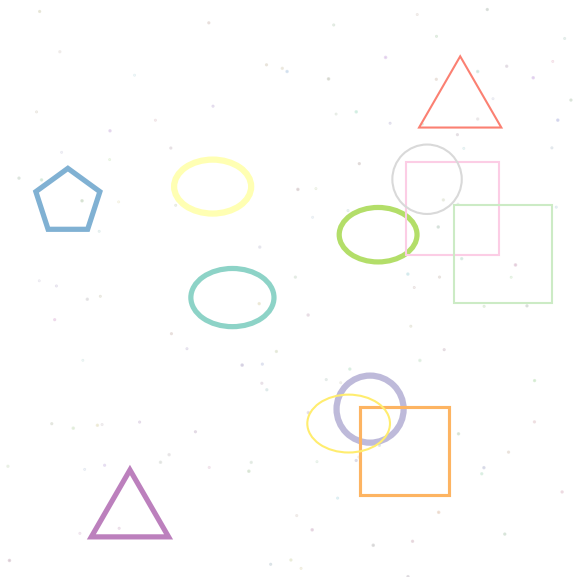[{"shape": "oval", "thickness": 2.5, "radius": 0.36, "center": [0.402, 0.484]}, {"shape": "oval", "thickness": 3, "radius": 0.33, "center": [0.368, 0.676]}, {"shape": "circle", "thickness": 3, "radius": 0.29, "center": [0.641, 0.291]}, {"shape": "triangle", "thickness": 1, "radius": 0.41, "center": [0.797, 0.819]}, {"shape": "pentagon", "thickness": 2.5, "radius": 0.29, "center": [0.118, 0.649]}, {"shape": "square", "thickness": 1.5, "radius": 0.38, "center": [0.701, 0.218]}, {"shape": "oval", "thickness": 2.5, "radius": 0.34, "center": [0.655, 0.593]}, {"shape": "square", "thickness": 1, "radius": 0.4, "center": [0.784, 0.638]}, {"shape": "circle", "thickness": 1, "radius": 0.3, "center": [0.739, 0.689]}, {"shape": "triangle", "thickness": 2.5, "radius": 0.39, "center": [0.225, 0.108]}, {"shape": "square", "thickness": 1, "radius": 0.42, "center": [0.871, 0.559]}, {"shape": "oval", "thickness": 1, "radius": 0.36, "center": [0.604, 0.266]}]